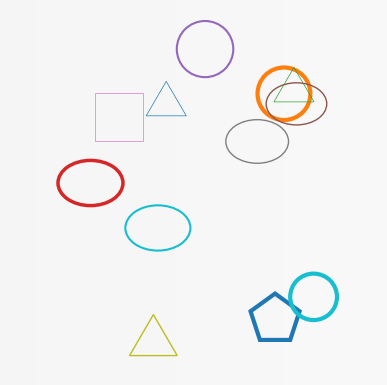[{"shape": "pentagon", "thickness": 3, "radius": 0.33, "center": [0.71, 0.171]}, {"shape": "triangle", "thickness": 0.5, "radius": 0.3, "center": [0.429, 0.729]}, {"shape": "circle", "thickness": 3, "radius": 0.34, "center": [0.733, 0.756]}, {"shape": "triangle", "thickness": 0.5, "radius": 0.3, "center": [0.759, 0.765]}, {"shape": "oval", "thickness": 2.5, "radius": 0.42, "center": [0.234, 0.525]}, {"shape": "circle", "thickness": 1.5, "radius": 0.36, "center": [0.529, 0.873]}, {"shape": "oval", "thickness": 1, "radius": 0.39, "center": [0.765, 0.73]}, {"shape": "square", "thickness": 0.5, "radius": 0.31, "center": [0.307, 0.697]}, {"shape": "oval", "thickness": 1, "radius": 0.4, "center": [0.664, 0.633]}, {"shape": "triangle", "thickness": 1, "radius": 0.35, "center": [0.396, 0.112]}, {"shape": "oval", "thickness": 1.5, "radius": 0.42, "center": [0.407, 0.408]}, {"shape": "circle", "thickness": 3, "radius": 0.3, "center": [0.809, 0.229]}]